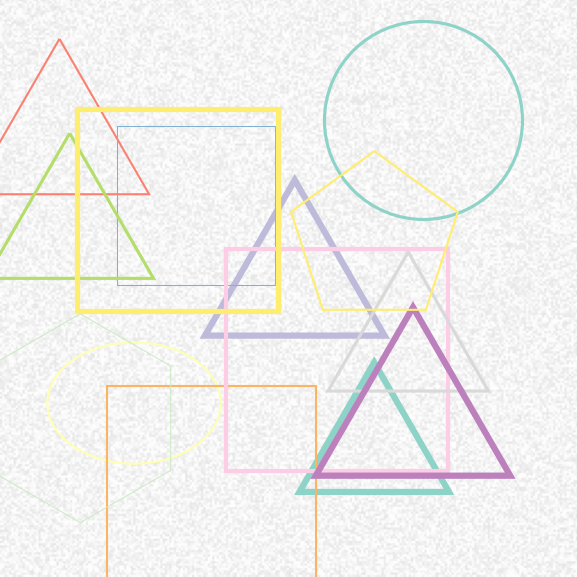[{"shape": "triangle", "thickness": 3, "radius": 0.75, "center": [0.648, 0.222]}, {"shape": "circle", "thickness": 1.5, "radius": 0.86, "center": [0.733, 0.791]}, {"shape": "oval", "thickness": 1, "radius": 0.75, "center": [0.232, 0.301]}, {"shape": "triangle", "thickness": 3, "radius": 0.9, "center": [0.51, 0.508]}, {"shape": "triangle", "thickness": 1, "radius": 0.9, "center": [0.103, 0.752]}, {"shape": "square", "thickness": 0.5, "radius": 0.69, "center": [0.34, 0.643]}, {"shape": "square", "thickness": 1, "radius": 0.91, "center": [0.367, 0.15]}, {"shape": "triangle", "thickness": 1.5, "radius": 0.84, "center": [0.121, 0.601]}, {"shape": "square", "thickness": 2, "radius": 0.96, "center": [0.584, 0.376]}, {"shape": "triangle", "thickness": 1.5, "radius": 0.8, "center": [0.707, 0.402]}, {"shape": "triangle", "thickness": 3, "radius": 0.97, "center": [0.715, 0.273]}, {"shape": "hexagon", "thickness": 0.5, "radius": 0.9, "center": [0.139, 0.275]}, {"shape": "square", "thickness": 2.5, "radius": 0.87, "center": [0.307, 0.635]}, {"shape": "pentagon", "thickness": 1, "radius": 0.76, "center": [0.648, 0.586]}]